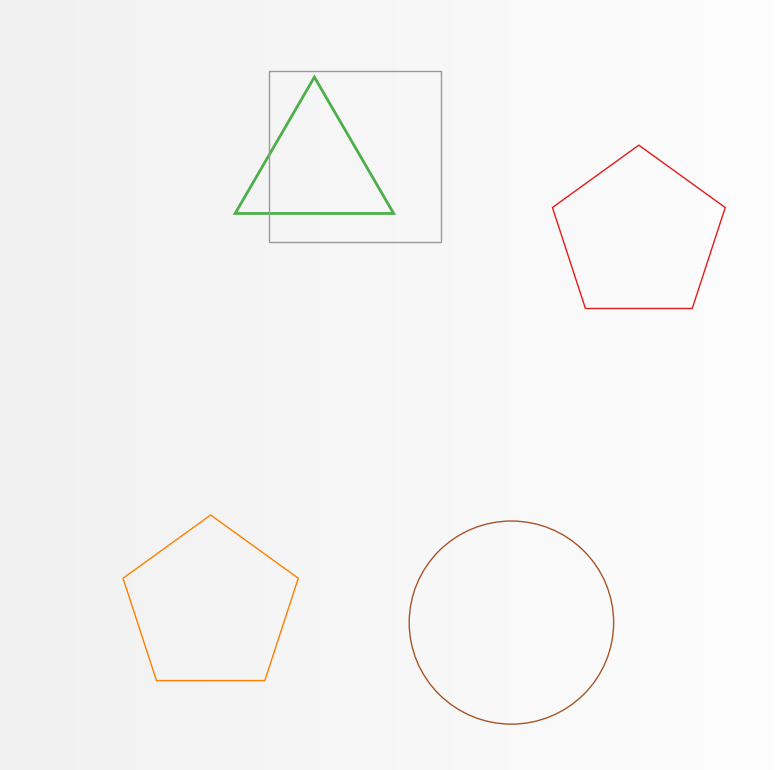[{"shape": "pentagon", "thickness": 0.5, "radius": 0.59, "center": [0.824, 0.694]}, {"shape": "triangle", "thickness": 1, "radius": 0.59, "center": [0.406, 0.782]}, {"shape": "pentagon", "thickness": 0.5, "radius": 0.59, "center": [0.272, 0.212]}, {"shape": "circle", "thickness": 0.5, "radius": 0.66, "center": [0.66, 0.191]}, {"shape": "square", "thickness": 0.5, "radius": 0.55, "center": [0.458, 0.797]}]